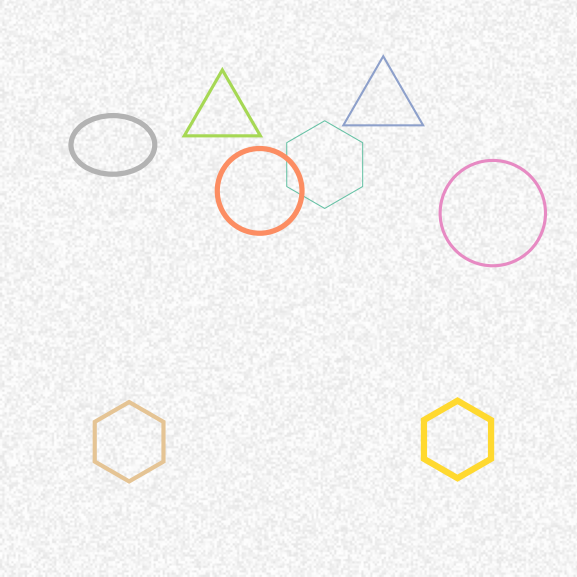[{"shape": "hexagon", "thickness": 0.5, "radius": 0.38, "center": [0.562, 0.714]}, {"shape": "circle", "thickness": 2.5, "radius": 0.37, "center": [0.45, 0.669]}, {"shape": "triangle", "thickness": 1, "radius": 0.4, "center": [0.664, 0.822]}, {"shape": "circle", "thickness": 1.5, "radius": 0.46, "center": [0.853, 0.63]}, {"shape": "triangle", "thickness": 1.5, "radius": 0.38, "center": [0.385, 0.802]}, {"shape": "hexagon", "thickness": 3, "radius": 0.34, "center": [0.792, 0.238]}, {"shape": "hexagon", "thickness": 2, "radius": 0.34, "center": [0.224, 0.234]}, {"shape": "oval", "thickness": 2.5, "radius": 0.36, "center": [0.195, 0.748]}]